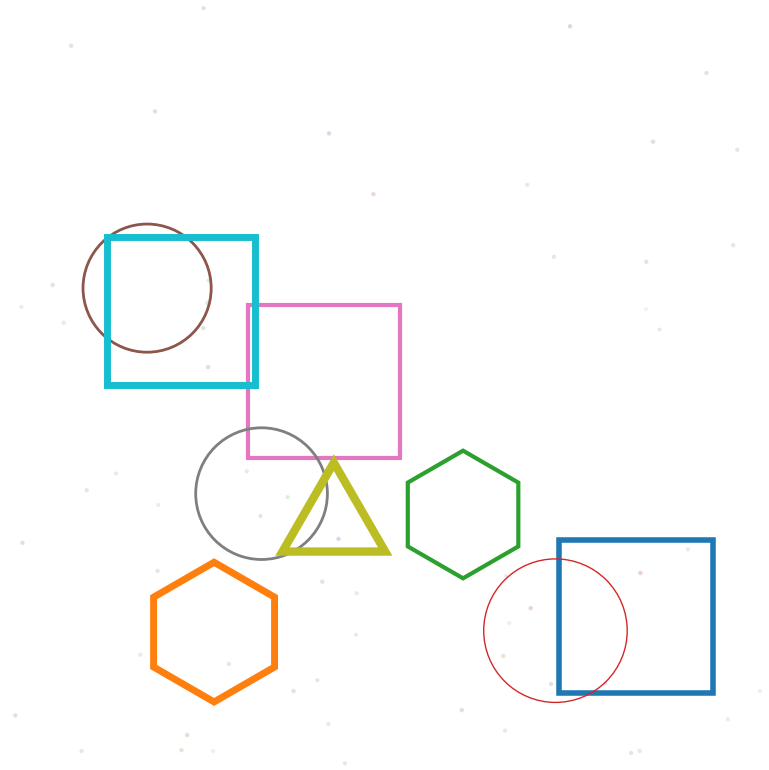[{"shape": "square", "thickness": 2, "radius": 0.5, "center": [0.826, 0.2]}, {"shape": "hexagon", "thickness": 2.5, "radius": 0.45, "center": [0.278, 0.179]}, {"shape": "hexagon", "thickness": 1.5, "radius": 0.41, "center": [0.601, 0.332]}, {"shape": "circle", "thickness": 0.5, "radius": 0.47, "center": [0.721, 0.181]}, {"shape": "circle", "thickness": 1, "radius": 0.42, "center": [0.191, 0.626]}, {"shape": "square", "thickness": 1.5, "radius": 0.5, "center": [0.421, 0.504]}, {"shape": "circle", "thickness": 1, "radius": 0.43, "center": [0.34, 0.359]}, {"shape": "triangle", "thickness": 3, "radius": 0.38, "center": [0.434, 0.322]}, {"shape": "square", "thickness": 2.5, "radius": 0.48, "center": [0.236, 0.596]}]